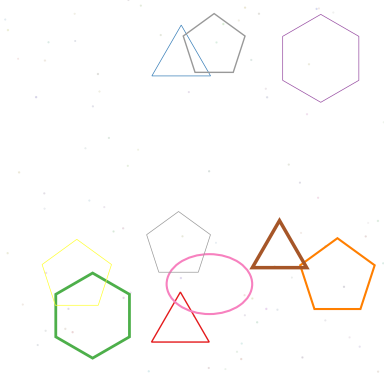[{"shape": "triangle", "thickness": 1, "radius": 0.43, "center": [0.468, 0.155]}, {"shape": "triangle", "thickness": 0.5, "radius": 0.44, "center": [0.471, 0.847]}, {"shape": "hexagon", "thickness": 2, "radius": 0.55, "center": [0.241, 0.18]}, {"shape": "hexagon", "thickness": 0.5, "radius": 0.57, "center": [0.833, 0.848]}, {"shape": "pentagon", "thickness": 1.5, "radius": 0.51, "center": [0.876, 0.28]}, {"shape": "pentagon", "thickness": 0.5, "radius": 0.47, "center": [0.199, 0.284]}, {"shape": "triangle", "thickness": 2.5, "radius": 0.41, "center": [0.726, 0.346]}, {"shape": "oval", "thickness": 1.5, "radius": 0.56, "center": [0.544, 0.262]}, {"shape": "pentagon", "thickness": 1, "radius": 0.42, "center": [0.556, 0.88]}, {"shape": "pentagon", "thickness": 0.5, "radius": 0.44, "center": [0.464, 0.363]}]